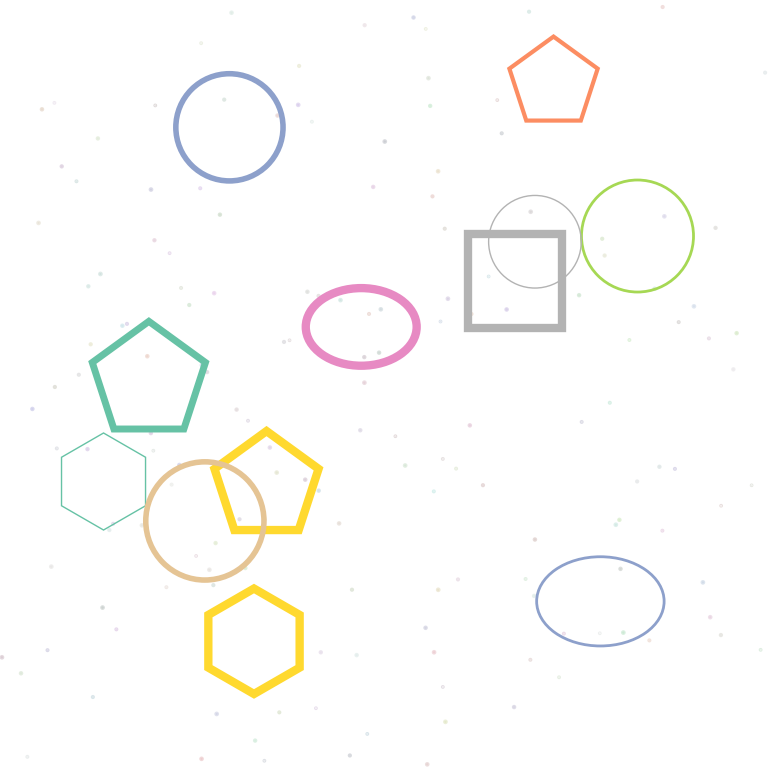[{"shape": "pentagon", "thickness": 2.5, "radius": 0.39, "center": [0.193, 0.505]}, {"shape": "hexagon", "thickness": 0.5, "radius": 0.31, "center": [0.134, 0.375]}, {"shape": "pentagon", "thickness": 1.5, "radius": 0.3, "center": [0.719, 0.892]}, {"shape": "circle", "thickness": 2, "radius": 0.35, "center": [0.298, 0.835]}, {"shape": "oval", "thickness": 1, "radius": 0.41, "center": [0.78, 0.219]}, {"shape": "oval", "thickness": 3, "radius": 0.36, "center": [0.469, 0.575]}, {"shape": "circle", "thickness": 1, "radius": 0.36, "center": [0.828, 0.693]}, {"shape": "hexagon", "thickness": 3, "radius": 0.34, "center": [0.33, 0.167]}, {"shape": "pentagon", "thickness": 3, "radius": 0.36, "center": [0.346, 0.369]}, {"shape": "circle", "thickness": 2, "radius": 0.38, "center": [0.266, 0.323]}, {"shape": "square", "thickness": 3, "radius": 0.31, "center": [0.669, 0.635]}, {"shape": "circle", "thickness": 0.5, "radius": 0.3, "center": [0.695, 0.686]}]